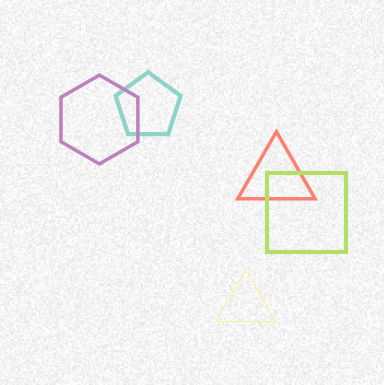[{"shape": "pentagon", "thickness": 3, "radius": 0.44, "center": [0.385, 0.724]}, {"shape": "triangle", "thickness": 2.5, "radius": 0.58, "center": [0.718, 0.542]}, {"shape": "square", "thickness": 3, "radius": 0.52, "center": [0.796, 0.448]}, {"shape": "hexagon", "thickness": 2.5, "radius": 0.58, "center": [0.258, 0.69]}, {"shape": "triangle", "thickness": 0.5, "radius": 0.45, "center": [0.638, 0.21]}]